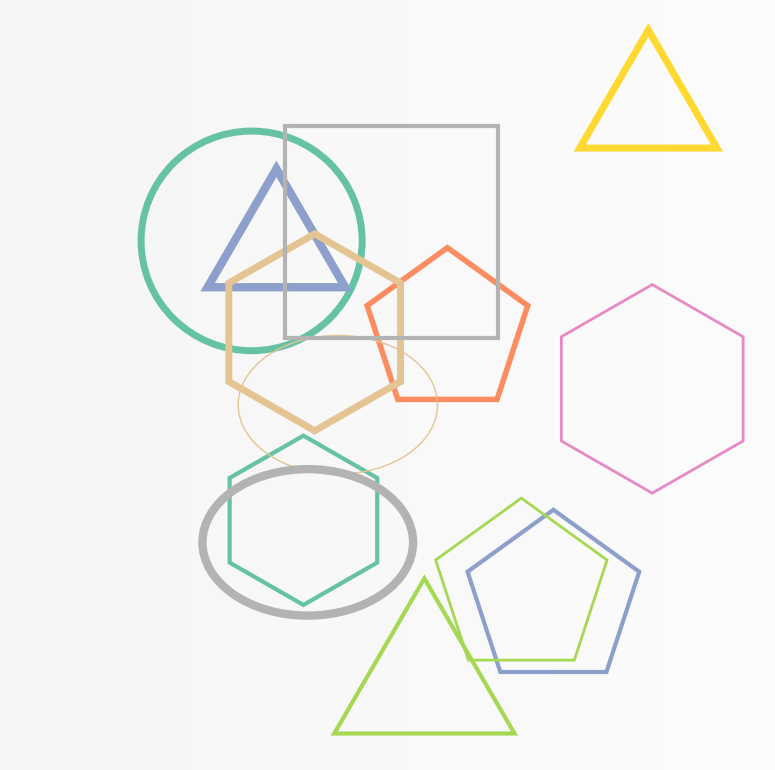[{"shape": "circle", "thickness": 2.5, "radius": 0.71, "center": [0.325, 0.687]}, {"shape": "hexagon", "thickness": 1.5, "radius": 0.55, "center": [0.392, 0.324]}, {"shape": "pentagon", "thickness": 2, "radius": 0.54, "center": [0.577, 0.569]}, {"shape": "triangle", "thickness": 3, "radius": 0.51, "center": [0.357, 0.678]}, {"shape": "pentagon", "thickness": 1.5, "radius": 0.58, "center": [0.714, 0.221]}, {"shape": "hexagon", "thickness": 1, "radius": 0.68, "center": [0.842, 0.495]}, {"shape": "pentagon", "thickness": 1, "radius": 0.58, "center": [0.673, 0.237]}, {"shape": "triangle", "thickness": 1.5, "radius": 0.67, "center": [0.548, 0.115]}, {"shape": "triangle", "thickness": 2.5, "radius": 0.51, "center": [0.837, 0.859]}, {"shape": "oval", "thickness": 0.5, "radius": 0.64, "center": [0.436, 0.474]}, {"shape": "hexagon", "thickness": 2.5, "radius": 0.64, "center": [0.406, 0.568]}, {"shape": "oval", "thickness": 3, "radius": 0.68, "center": [0.397, 0.296]}, {"shape": "square", "thickness": 1.5, "radius": 0.69, "center": [0.505, 0.699]}]